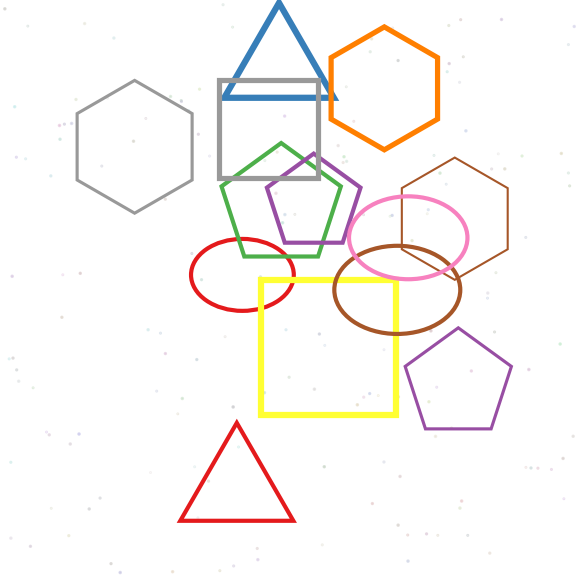[{"shape": "oval", "thickness": 2, "radius": 0.44, "center": [0.42, 0.523]}, {"shape": "triangle", "thickness": 2, "radius": 0.57, "center": [0.41, 0.154]}, {"shape": "triangle", "thickness": 3, "radius": 0.55, "center": [0.483, 0.885]}, {"shape": "pentagon", "thickness": 2, "radius": 0.54, "center": [0.487, 0.643]}, {"shape": "pentagon", "thickness": 1.5, "radius": 0.48, "center": [0.794, 0.335]}, {"shape": "pentagon", "thickness": 2, "radius": 0.43, "center": [0.543, 0.648]}, {"shape": "hexagon", "thickness": 2.5, "radius": 0.53, "center": [0.666, 0.846]}, {"shape": "square", "thickness": 3, "radius": 0.59, "center": [0.569, 0.398]}, {"shape": "oval", "thickness": 2, "radius": 0.55, "center": [0.688, 0.497]}, {"shape": "hexagon", "thickness": 1, "radius": 0.53, "center": [0.787, 0.62]}, {"shape": "oval", "thickness": 2, "radius": 0.51, "center": [0.707, 0.587]}, {"shape": "hexagon", "thickness": 1.5, "radius": 0.57, "center": [0.233, 0.745]}, {"shape": "square", "thickness": 2.5, "radius": 0.43, "center": [0.465, 0.776]}]